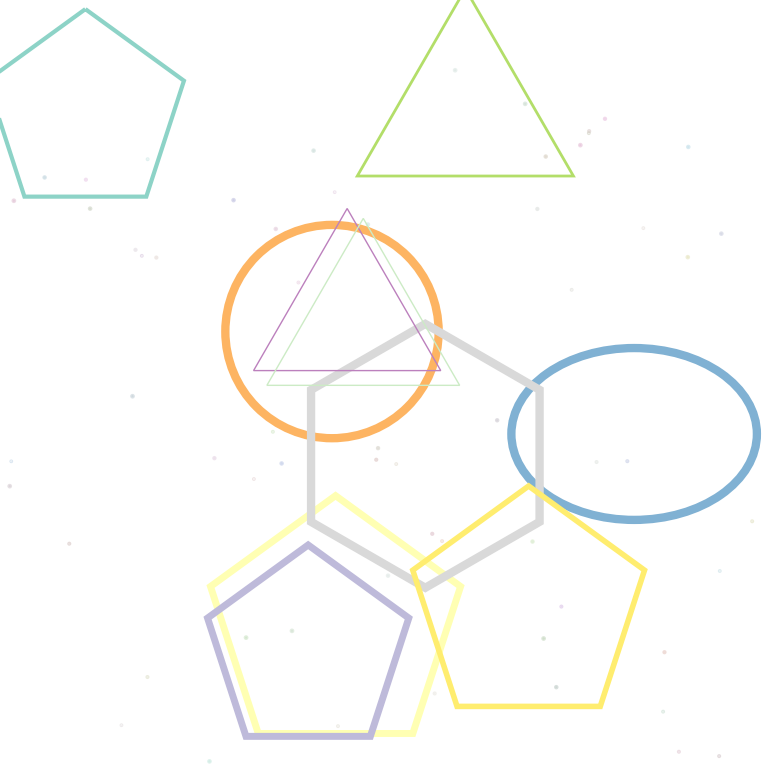[{"shape": "pentagon", "thickness": 1.5, "radius": 0.67, "center": [0.111, 0.854]}, {"shape": "pentagon", "thickness": 2.5, "radius": 0.85, "center": [0.436, 0.186]}, {"shape": "pentagon", "thickness": 2.5, "radius": 0.69, "center": [0.4, 0.155]}, {"shape": "oval", "thickness": 3, "radius": 0.8, "center": [0.824, 0.436]}, {"shape": "circle", "thickness": 3, "radius": 0.69, "center": [0.431, 0.569]}, {"shape": "triangle", "thickness": 1, "radius": 0.81, "center": [0.604, 0.852]}, {"shape": "hexagon", "thickness": 3, "radius": 0.86, "center": [0.552, 0.408]}, {"shape": "triangle", "thickness": 0.5, "radius": 0.7, "center": [0.451, 0.589]}, {"shape": "triangle", "thickness": 0.5, "radius": 0.72, "center": [0.472, 0.572]}, {"shape": "pentagon", "thickness": 2, "radius": 0.79, "center": [0.687, 0.211]}]